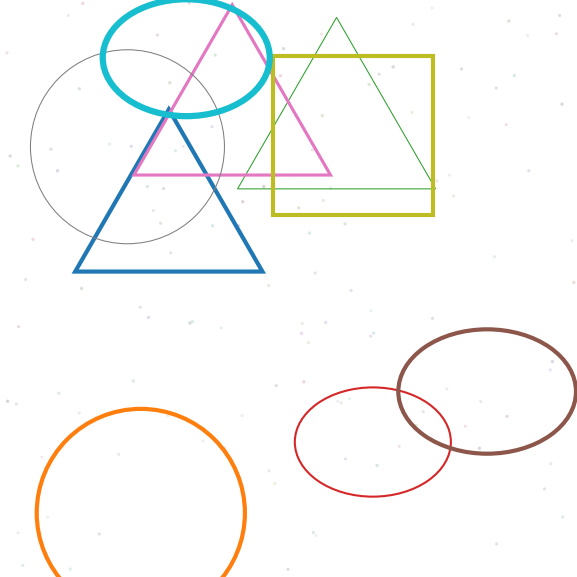[{"shape": "triangle", "thickness": 2, "radius": 0.94, "center": [0.292, 0.622]}, {"shape": "circle", "thickness": 2, "radius": 0.9, "center": [0.244, 0.111]}, {"shape": "triangle", "thickness": 0.5, "radius": 0.99, "center": [0.583, 0.771]}, {"shape": "oval", "thickness": 1, "radius": 0.68, "center": [0.646, 0.234]}, {"shape": "oval", "thickness": 2, "radius": 0.77, "center": [0.844, 0.321]}, {"shape": "triangle", "thickness": 1.5, "radius": 0.98, "center": [0.402, 0.794]}, {"shape": "circle", "thickness": 0.5, "radius": 0.84, "center": [0.221, 0.745]}, {"shape": "square", "thickness": 2, "radius": 0.69, "center": [0.611, 0.764]}, {"shape": "oval", "thickness": 3, "radius": 0.72, "center": [0.322, 0.899]}]